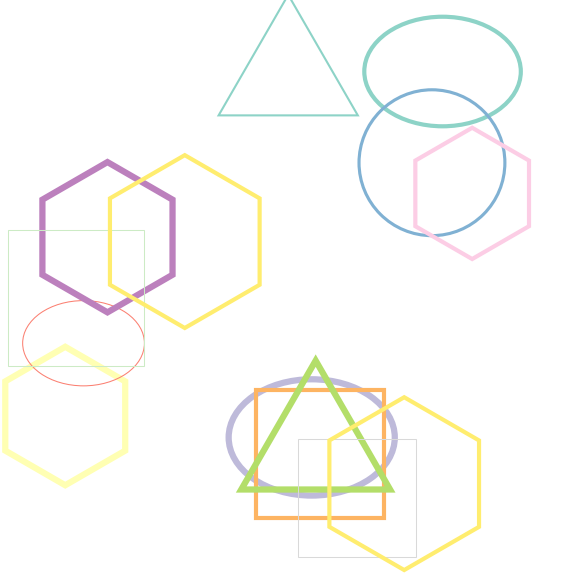[{"shape": "oval", "thickness": 2, "radius": 0.68, "center": [0.766, 0.875]}, {"shape": "triangle", "thickness": 1, "radius": 0.7, "center": [0.499, 0.869]}, {"shape": "hexagon", "thickness": 3, "radius": 0.6, "center": [0.113, 0.279]}, {"shape": "oval", "thickness": 3, "radius": 0.72, "center": [0.54, 0.242]}, {"shape": "oval", "thickness": 0.5, "radius": 0.53, "center": [0.145, 0.405]}, {"shape": "circle", "thickness": 1.5, "radius": 0.63, "center": [0.748, 0.717]}, {"shape": "square", "thickness": 2, "radius": 0.55, "center": [0.555, 0.213]}, {"shape": "triangle", "thickness": 3, "radius": 0.74, "center": [0.547, 0.226]}, {"shape": "hexagon", "thickness": 2, "radius": 0.57, "center": [0.818, 0.664]}, {"shape": "square", "thickness": 0.5, "radius": 0.51, "center": [0.618, 0.137]}, {"shape": "hexagon", "thickness": 3, "radius": 0.65, "center": [0.186, 0.588]}, {"shape": "square", "thickness": 0.5, "radius": 0.59, "center": [0.131, 0.484]}, {"shape": "hexagon", "thickness": 2, "radius": 0.75, "center": [0.32, 0.581]}, {"shape": "hexagon", "thickness": 2, "radius": 0.75, "center": [0.7, 0.162]}]